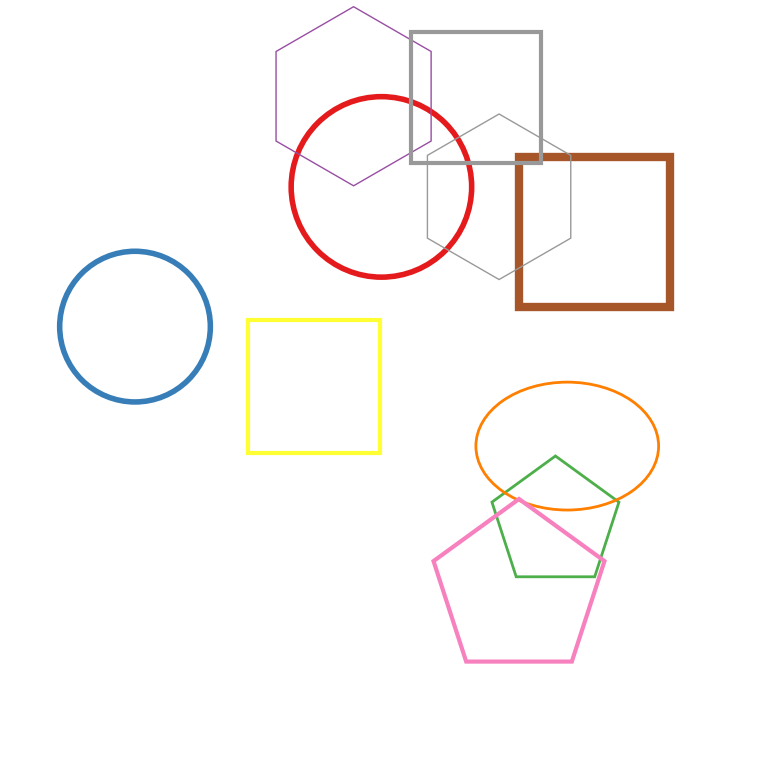[{"shape": "circle", "thickness": 2, "radius": 0.59, "center": [0.495, 0.757]}, {"shape": "circle", "thickness": 2, "radius": 0.49, "center": [0.175, 0.576]}, {"shape": "pentagon", "thickness": 1, "radius": 0.43, "center": [0.721, 0.321]}, {"shape": "hexagon", "thickness": 0.5, "radius": 0.58, "center": [0.459, 0.875]}, {"shape": "oval", "thickness": 1, "radius": 0.59, "center": [0.737, 0.421]}, {"shape": "square", "thickness": 1.5, "radius": 0.43, "center": [0.408, 0.498]}, {"shape": "square", "thickness": 3, "radius": 0.49, "center": [0.772, 0.699]}, {"shape": "pentagon", "thickness": 1.5, "radius": 0.58, "center": [0.674, 0.235]}, {"shape": "square", "thickness": 1.5, "radius": 0.43, "center": [0.618, 0.873]}, {"shape": "hexagon", "thickness": 0.5, "radius": 0.54, "center": [0.648, 0.744]}]